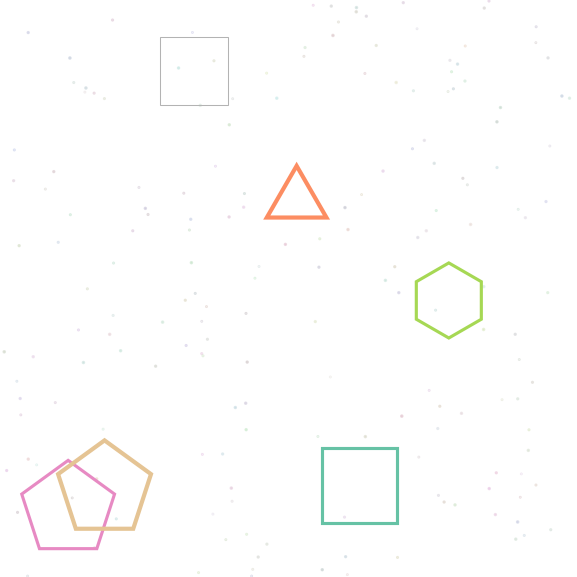[{"shape": "square", "thickness": 1.5, "radius": 0.33, "center": [0.622, 0.159]}, {"shape": "triangle", "thickness": 2, "radius": 0.3, "center": [0.514, 0.652]}, {"shape": "pentagon", "thickness": 1.5, "radius": 0.42, "center": [0.118, 0.117]}, {"shape": "hexagon", "thickness": 1.5, "radius": 0.33, "center": [0.777, 0.479]}, {"shape": "pentagon", "thickness": 2, "radius": 0.42, "center": [0.181, 0.152]}, {"shape": "square", "thickness": 0.5, "radius": 0.29, "center": [0.336, 0.876]}]